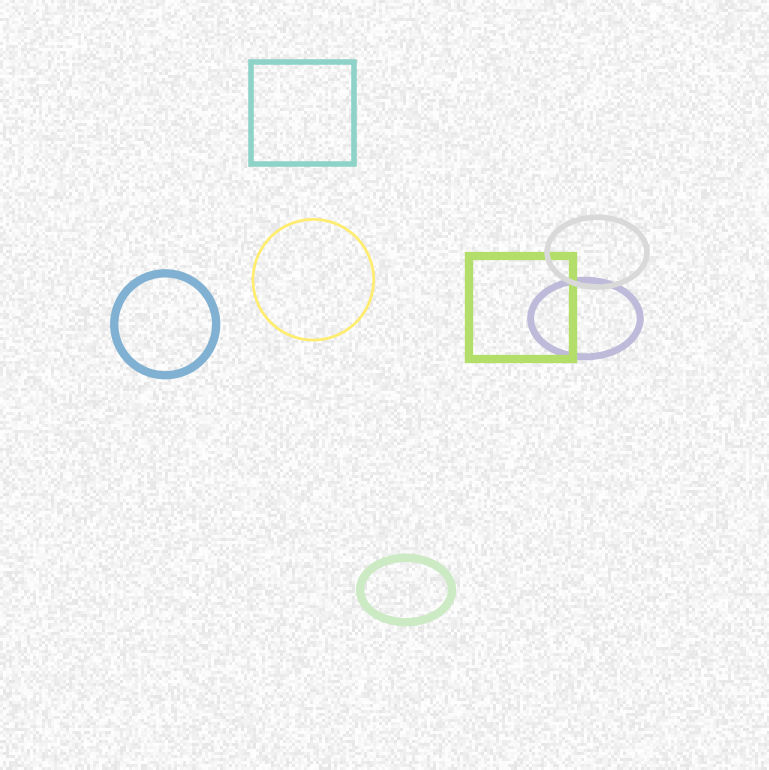[{"shape": "square", "thickness": 2, "radius": 0.33, "center": [0.393, 0.853]}, {"shape": "oval", "thickness": 2.5, "radius": 0.36, "center": [0.76, 0.586]}, {"shape": "circle", "thickness": 3, "radius": 0.33, "center": [0.215, 0.579]}, {"shape": "square", "thickness": 3, "radius": 0.34, "center": [0.677, 0.601]}, {"shape": "oval", "thickness": 2, "radius": 0.32, "center": [0.775, 0.673]}, {"shape": "oval", "thickness": 3, "radius": 0.3, "center": [0.527, 0.234]}, {"shape": "circle", "thickness": 1, "radius": 0.39, "center": [0.407, 0.637]}]